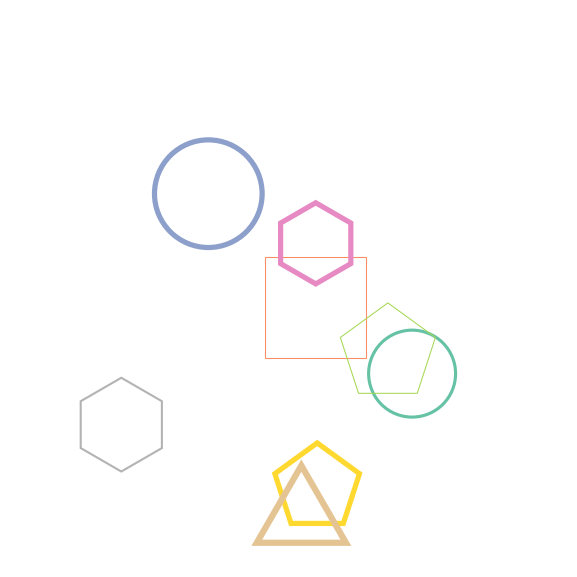[{"shape": "circle", "thickness": 1.5, "radius": 0.38, "center": [0.714, 0.352]}, {"shape": "square", "thickness": 0.5, "radius": 0.44, "center": [0.546, 0.467]}, {"shape": "circle", "thickness": 2.5, "radius": 0.47, "center": [0.361, 0.664]}, {"shape": "hexagon", "thickness": 2.5, "radius": 0.35, "center": [0.547, 0.578]}, {"shape": "pentagon", "thickness": 0.5, "radius": 0.43, "center": [0.672, 0.388]}, {"shape": "pentagon", "thickness": 2.5, "radius": 0.39, "center": [0.549, 0.155]}, {"shape": "triangle", "thickness": 3, "radius": 0.45, "center": [0.522, 0.104]}, {"shape": "hexagon", "thickness": 1, "radius": 0.41, "center": [0.21, 0.264]}]